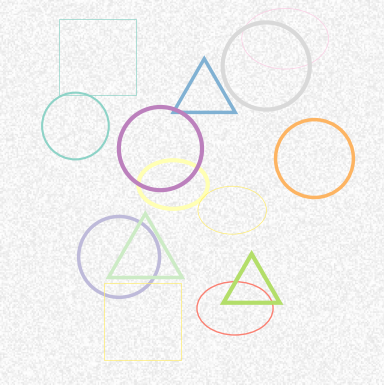[{"shape": "circle", "thickness": 1.5, "radius": 0.43, "center": [0.196, 0.673]}, {"shape": "square", "thickness": 0.5, "radius": 0.5, "center": [0.252, 0.852]}, {"shape": "oval", "thickness": 3, "radius": 0.45, "center": [0.45, 0.521]}, {"shape": "circle", "thickness": 2.5, "radius": 0.53, "center": [0.309, 0.333]}, {"shape": "oval", "thickness": 1, "radius": 0.49, "center": [0.61, 0.199]}, {"shape": "triangle", "thickness": 2.5, "radius": 0.46, "center": [0.531, 0.755]}, {"shape": "circle", "thickness": 2.5, "radius": 0.51, "center": [0.817, 0.588]}, {"shape": "triangle", "thickness": 3, "radius": 0.42, "center": [0.654, 0.256]}, {"shape": "oval", "thickness": 0.5, "radius": 0.56, "center": [0.741, 0.899]}, {"shape": "circle", "thickness": 3, "radius": 0.57, "center": [0.692, 0.829]}, {"shape": "circle", "thickness": 3, "radius": 0.54, "center": [0.417, 0.614]}, {"shape": "triangle", "thickness": 2.5, "radius": 0.55, "center": [0.377, 0.335]}, {"shape": "square", "thickness": 0.5, "radius": 0.5, "center": [0.369, 0.165]}, {"shape": "oval", "thickness": 0.5, "radius": 0.44, "center": [0.603, 0.454]}]